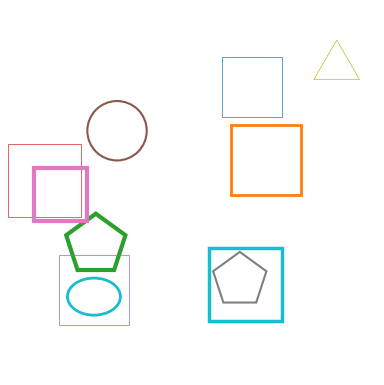[{"shape": "square", "thickness": 0.5, "radius": 0.39, "center": [0.655, 0.774]}, {"shape": "square", "thickness": 2, "radius": 0.45, "center": [0.691, 0.585]}, {"shape": "pentagon", "thickness": 3, "radius": 0.4, "center": [0.249, 0.364]}, {"shape": "square", "thickness": 0.5, "radius": 0.47, "center": [0.115, 0.532]}, {"shape": "square", "thickness": 0.5, "radius": 0.46, "center": [0.245, 0.247]}, {"shape": "circle", "thickness": 1.5, "radius": 0.39, "center": [0.304, 0.66]}, {"shape": "square", "thickness": 3, "radius": 0.35, "center": [0.158, 0.495]}, {"shape": "pentagon", "thickness": 1.5, "radius": 0.36, "center": [0.623, 0.273]}, {"shape": "triangle", "thickness": 0.5, "radius": 0.34, "center": [0.875, 0.827]}, {"shape": "square", "thickness": 2.5, "radius": 0.47, "center": [0.638, 0.26]}, {"shape": "oval", "thickness": 2, "radius": 0.34, "center": [0.244, 0.23]}]